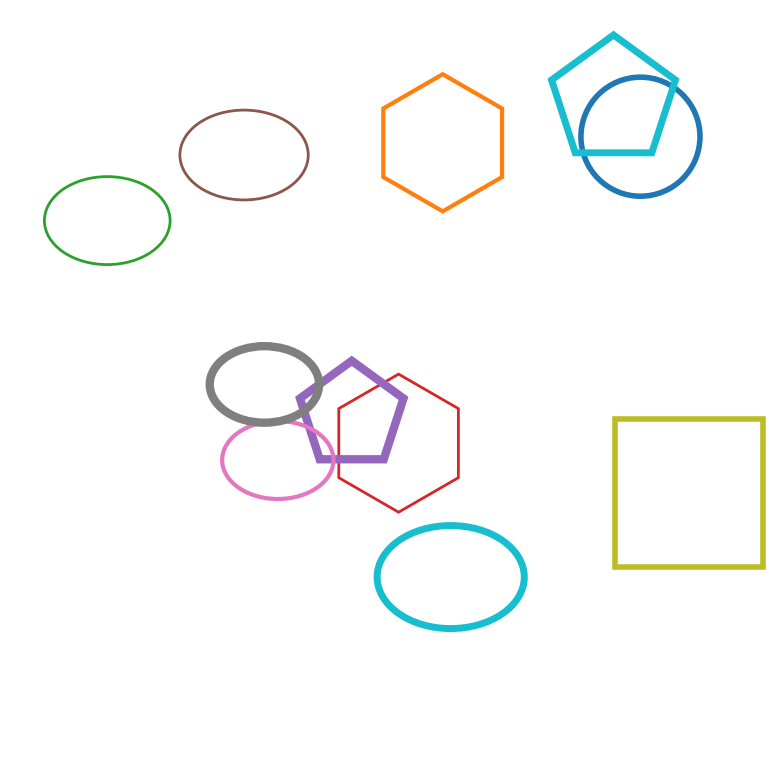[{"shape": "circle", "thickness": 2, "radius": 0.39, "center": [0.832, 0.822]}, {"shape": "hexagon", "thickness": 1.5, "radius": 0.45, "center": [0.575, 0.815]}, {"shape": "oval", "thickness": 1, "radius": 0.41, "center": [0.139, 0.713]}, {"shape": "hexagon", "thickness": 1, "radius": 0.45, "center": [0.518, 0.424]}, {"shape": "pentagon", "thickness": 3, "radius": 0.35, "center": [0.457, 0.461]}, {"shape": "oval", "thickness": 1, "radius": 0.42, "center": [0.317, 0.799]}, {"shape": "oval", "thickness": 1.5, "radius": 0.36, "center": [0.361, 0.403]}, {"shape": "oval", "thickness": 3, "radius": 0.35, "center": [0.343, 0.501]}, {"shape": "square", "thickness": 2, "radius": 0.48, "center": [0.895, 0.36]}, {"shape": "pentagon", "thickness": 2.5, "radius": 0.42, "center": [0.797, 0.87]}, {"shape": "oval", "thickness": 2.5, "radius": 0.48, "center": [0.585, 0.251]}]